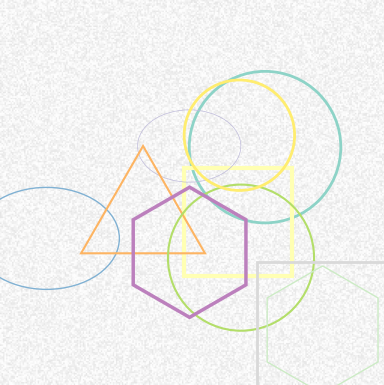[{"shape": "circle", "thickness": 2, "radius": 0.98, "center": [0.688, 0.618]}, {"shape": "square", "thickness": 3, "radius": 0.7, "center": [0.618, 0.423]}, {"shape": "oval", "thickness": 0.5, "radius": 0.67, "center": [0.491, 0.621]}, {"shape": "oval", "thickness": 1, "radius": 0.95, "center": [0.121, 0.381]}, {"shape": "triangle", "thickness": 1.5, "radius": 0.93, "center": [0.372, 0.435]}, {"shape": "circle", "thickness": 1.5, "radius": 0.95, "center": [0.626, 0.331]}, {"shape": "square", "thickness": 2, "radius": 0.89, "center": [0.845, 0.143]}, {"shape": "hexagon", "thickness": 2.5, "radius": 0.85, "center": [0.492, 0.345]}, {"shape": "hexagon", "thickness": 1, "radius": 0.83, "center": [0.838, 0.143]}, {"shape": "circle", "thickness": 2, "radius": 0.72, "center": [0.622, 0.649]}]